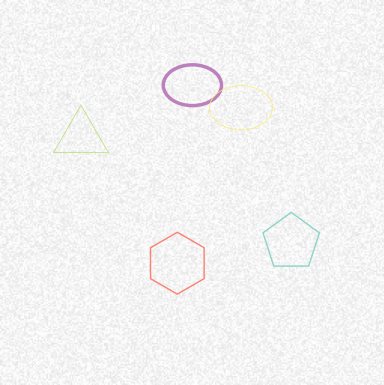[{"shape": "pentagon", "thickness": 1, "radius": 0.39, "center": [0.756, 0.371]}, {"shape": "hexagon", "thickness": 1, "radius": 0.4, "center": [0.461, 0.316]}, {"shape": "triangle", "thickness": 0.5, "radius": 0.41, "center": [0.21, 0.645]}, {"shape": "oval", "thickness": 2.5, "radius": 0.38, "center": [0.5, 0.779]}, {"shape": "oval", "thickness": 0.5, "radius": 0.41, "center": [0.626, 0.72]}]